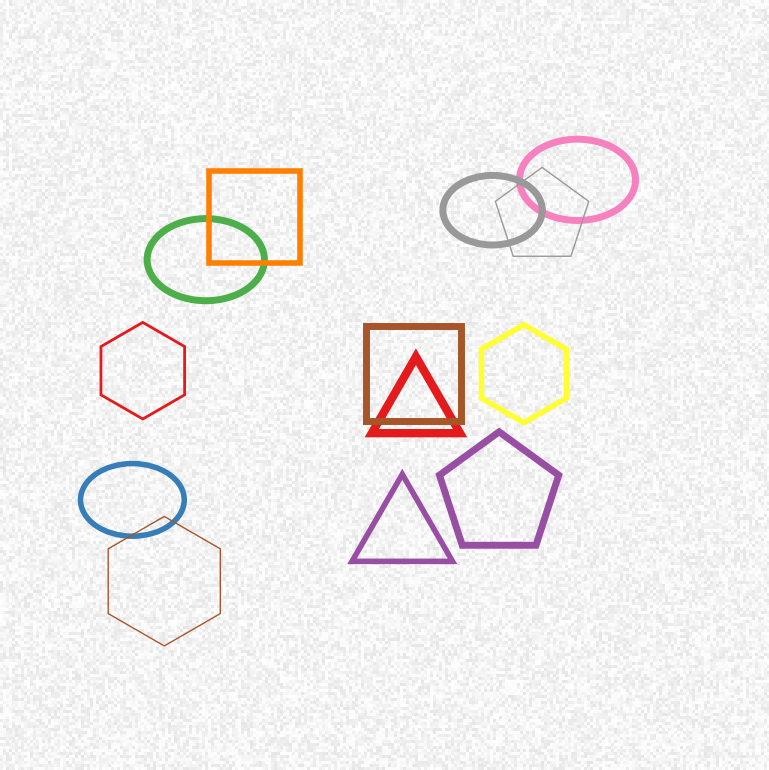[{"shape": "triangle", "thickness": 3, "radius": 0.33, "center": [0.54, 0.471]}, {"shape": "hexagon", "thickness": 1, "radius": 0.31, "center": [0.185, 0.519]}, {"shape": "oval", "thickness": 2, "radius": 0.34, "center": [0.172, 0.351]}, {"shape": "oval", "thickness": 2.5, "radius": 0.38, "center": [0.267, 0.663]}, {"shape": "triangle", "thickness": 2, "radius": 0.38, "center": [0.522, 0.309]}, {"shape": "pentagon", "thickness": 2.5, "radius": 0.41, "center": [0.648, 0.358]}, {"shape": "square", "thickness": 2, "radius": 0.3, "center": [0.331, 0.718]}, {"shape": "hexagon", "thickness": 2, "radius": 0.32, "center": [0.68, 0.515]}, {"shape": "square", "thickness": 2.5, "radius": 0.31, "center": [0.537, 0.515]}, {"shape": "hexagon", "thickness": 0.5, "radius": 0.42, "center": [0.213, 0.245]}, {"shape": "oval", "thickness": 2.5, "radius": 0.38, "center": [0.75, 0.766]}, {"shape": "pentagon", "thickness": 0.5, "radius": 0.32, "center": [0.704, 0.719]}, {"shape": "oval", "thickness": 2.5, "radius": 0.32, "center": [0.64, 0.727]}]